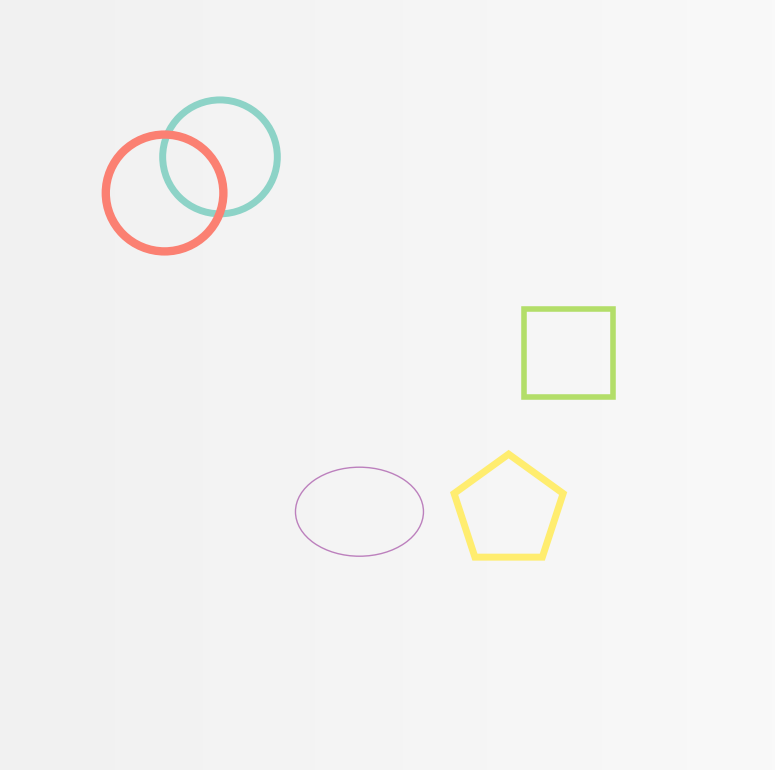[{"shape": "circle", "thickness": 2.5, "radius": 0.37, "center": [0.284, 0.796]}, {"shape": "circle", "thickness": 3, "radius": 0.38, "center": [0.212, 0.749]}, {"shape": "square", "thickness": 2, "radius": 0.29, "center": [0.733, 0.542]}, {"shape": "oval", "thickness": 0.5, "radius": 0.41, "center": [0.464, 0.335]}, {"shape": "pentagon", "thickness": 2.5, "radius": 0.37, "center": [0.656, 0.336]}]